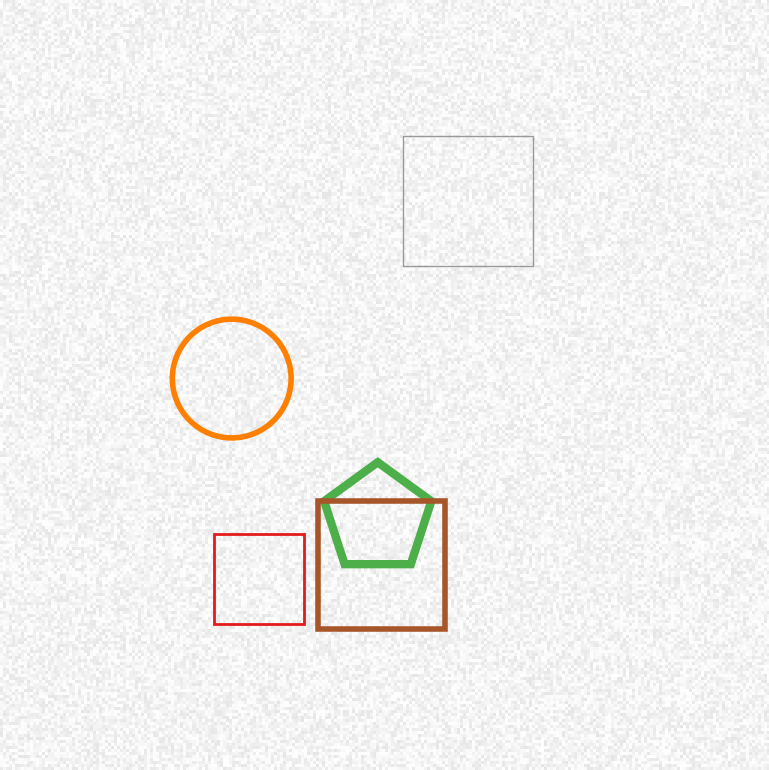[{"shape": "square", "thickness": 1, "radius": 0.29, "center": [0.337, 0.249]}, {"shape": "pentagon", "thickness": 3, "radius": 0.37, "center": [0.491, 0.327]}, {"shape": "circle", "thickness": 2, "radius": 0.39, "center": [0.301, 0.508]}, {"shape": "square", "thickness": 2, "radius": 0.42, "center": [0.496, 0.266]}, {"shape": "square", "thickness": 0.5, "radius": 0.42, "center": [0.608, 0.739]}]